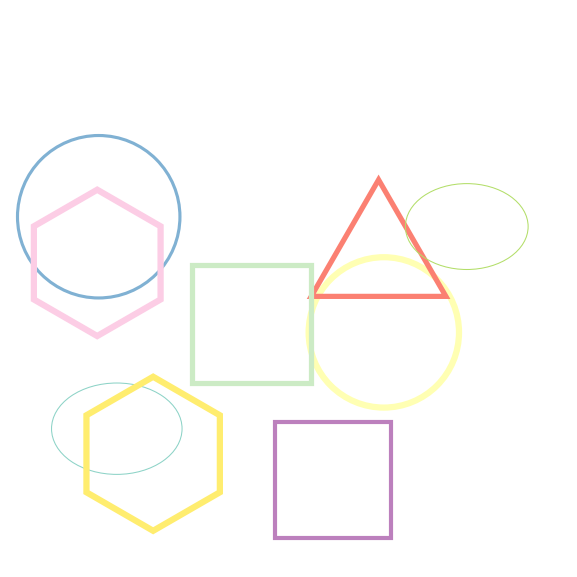[{"shape": "oval", "thickness": 0.5, "radius": 0.57, "center": [0.202, 0.257]}, {"shape": "circle", "thickness": 3, "radius": 0.65, "center": [0.665, 0.424]}, {"shape": "triangle", "thickness": 2.5, "radius": 0.67, "center": [0.656, 0.553]}, {"shape": "circle", "thickness": 1.5, "radius": 0.7, "center": [0.171, 0.624]}, {"shape": "oval", "thickness": 0.5, "radius": 0.53, "center": [0.808, 0.607]}, {"shape": "hexagon", "thickness": 3, "radius": 0.63, "center": [0.168, 0.544]}, {"shape": "square", "thickness": 2, "radius": 0.5, "center": [0.576, 0.169]}, {"shape": "square", "thickness": 2.5, "radius": 0.51, "center": [0.436, 0.438]}, {"shape": "hexagon", "thickness": 3, "radius": 0.67, "center": [0.265, 0.213]}]